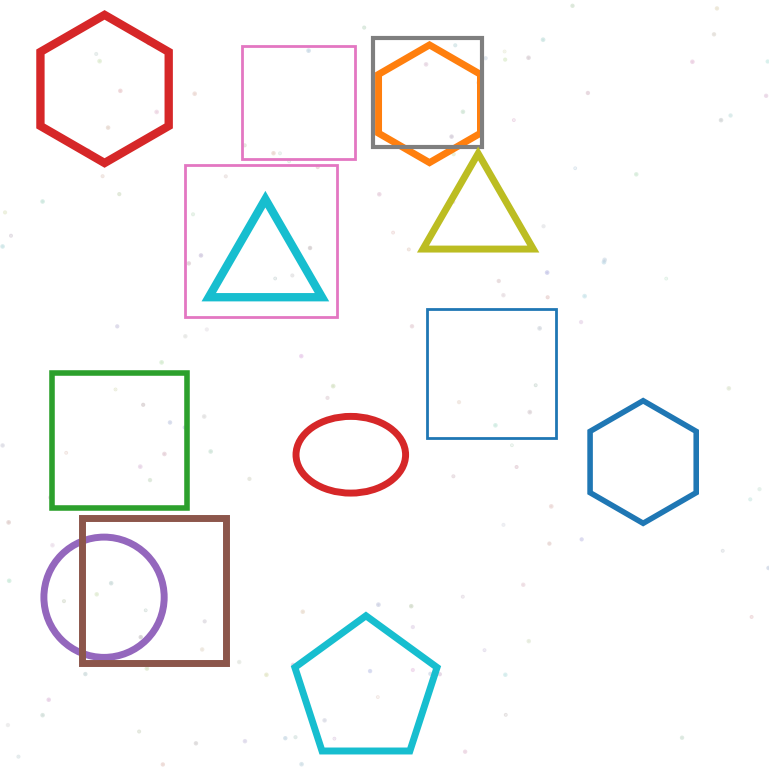[{"shape": "hexagon", "thickness": 2, "radius": 0.4, "center": [0.835, 0.4]}, {"shape": "square", "thickness": 1, "radius": 0.42, "center": [0.638, 0.515]}, {"shape": "hexagon", "thickness": 2.5, "radius": 0.38, "center": [0.558, 0.865]}, {"shape": "square", "thickness": 2, "radius": 0.44, "center": [0.155, 0.428]}, {"shape": "oval", "thickness": 2.5, "radius": 0.36, "center": [0.456, 0.409]}, {"shape": "hexagon", "thickness": 3, "radius": 0.48, "center": [0.136, 0.884]}, {"shape": "circle", "thickness": 2.5, "radius": 0.39, "center": [0.135, 0.224]}, {"shape": "square", "thickness": 2.5, "radius": 0.47, "center": [0.2, 0.233]}, {"shape": "square", "thickness": 1, "radius": 0.49, "center": [0.339, 0.687]}, {"shape": "square", "thickness": 1, "radius": 0.37, "center": [0.387, 0.867]}, {"shape": "square", "thickness": 1.5, "radius": 0.35, "center": [0.555, 0.88]}, {"shape": "triangle", "thickness": 2.5, "radius": 0.41, "center": [0.621, 0.718]}, {"shape": "pentagon", "thickness": 2.5, "radius": 0.49, "center": [0.475, 0.103]}, {"shape": "triangle", "thickness": 3, "radius": 0.42, "center": [0.345, 0.656]}]